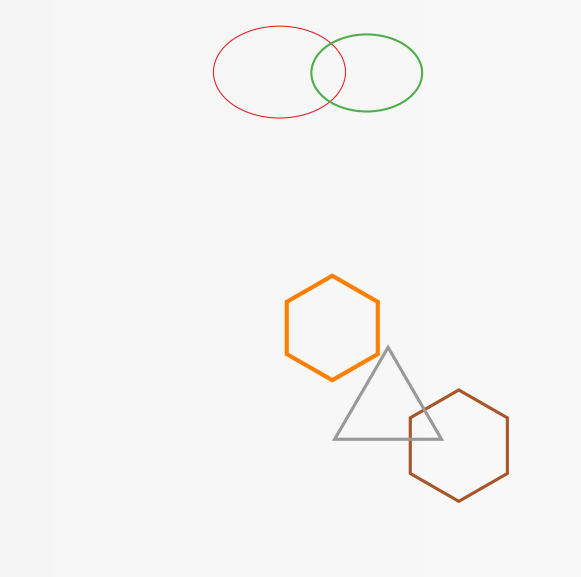[{"shape": "oval", "thickness": 0.5, "radius": 0.57, "center": [0.481, 0.874]}, {"shape": "oval", "thickness": 1, "radius": 0.48, "center": [0.631, 0.873]}, {"shape": "hexagon", "thickness": 2, "radius": 0.45, "center": [0.572, 0.431]}, {"shape": "hexagon", "thickness": 1.5, "radius": 0.48, "center": [0.789, 0.227]}, {"shape": "triangle", "thickness": 1.5, "radius": 0.53, "center": [0.668, 0.292]}]